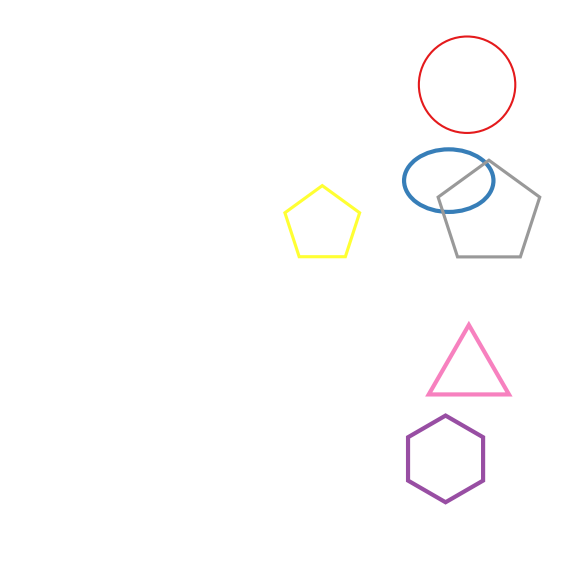[{"shape": "circle", "thickness": 1, "radius": 0.42, "center": [0.809, 0.852]}, {"shape": "oval", "thickness": 2, "radius": 0.39, "center": [0.777, 0.686]}, {"shape": "hexagon", "thickness": 2, "radius": 0.38, "center": [0.772, 0.204]}, {"shape": "pentagon", "thickness": 1.5, "radius": 0.34, "center": [0.558, 0.61]}, {"shape": "triangle", "thickness": 2, "radius": 0.4, "center": [0.812, 0.356]}, {"shape": "pentagon", "thickness": 1.5, "radius": 0.46, "center": [0.847, 0.629]}]